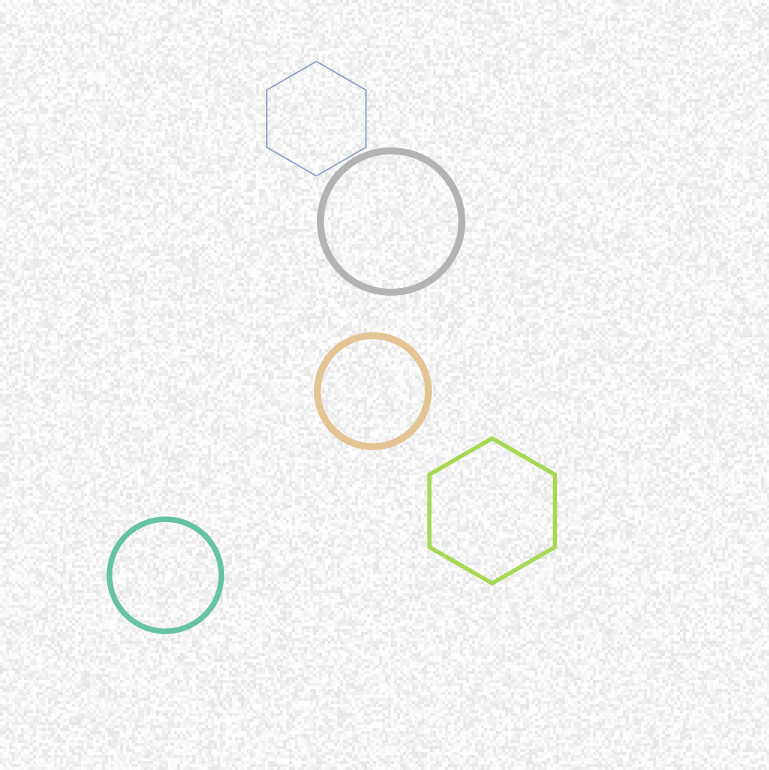[{"shape": "circle", "thickness": 2, "radius": 0.36, "center": [0.215, 0.253]}, {"shape": "hexagon", "thickness": 0.5, "radius": 0.37, "center": [0.411, 0.846]}, {"shape": "hexagon", "thickness": 1.5, "radius": 0.47, "center": [0.639, 0.337]}, {"shape": "circle", "thickness": 2.5, "radius": 0.36, "center": [0.484, 0.492]}, {"shape": "circle", "thickness": 2.5, "radius": 0.46, "center": [0.508, 0.712]}]